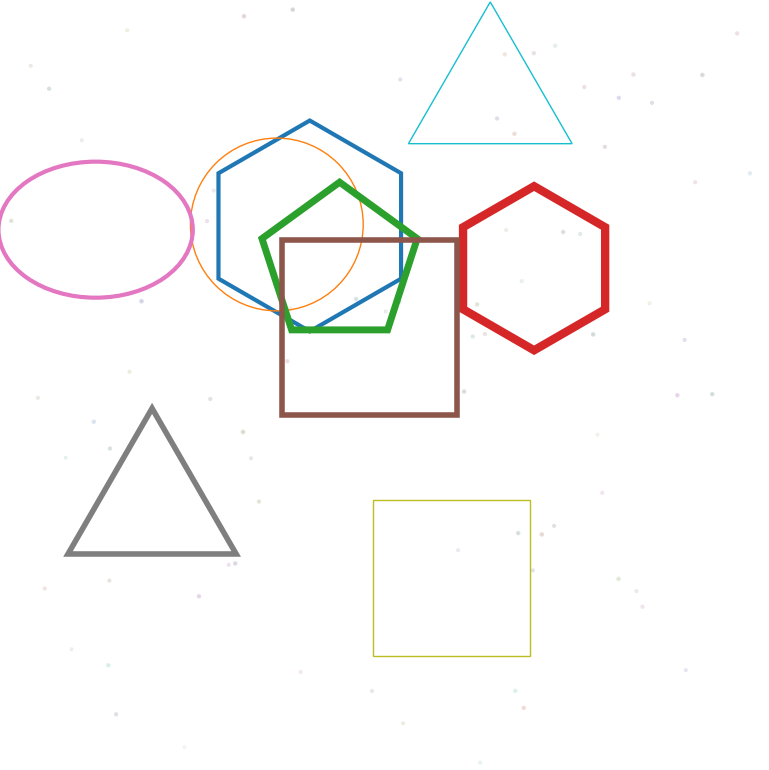[{"shape": "hexagon", "thickness": 1.5, "radius": 0.68, "center": [0.402, 0.707]}, {"shape": "circle", "thickness": 0.5, "radius": 0.56, "center": [0.36, 0.708]}, {"shape": "pentagon", "thickness": 2.5, "radius": 0.53, "center": [0.441, 0.657]}, {"shape": "hexagon", "thickness": 3, "radius": 0.53, "center": [0.694, 0.652]}, {"shape": "square", "thickness": 2, "radius": 0.57, "center": [0.48, 0.575]}, {"shape": "oval", "thickness": 1.5, "radius": 0.63, "center": [0.124, 0.702]}, {"shape": "triangle", "thickness": 2, "radius": 0.63, "center": [0.198, 0.344]}, {"shape": "square", "thickness": 0.5, "radius": 0.51, "center": [0.586, 0.249]}, {"shape": "triangle", "thickness": 0.5, "radius": 0.61, "center": [0.637, 0.875]}]